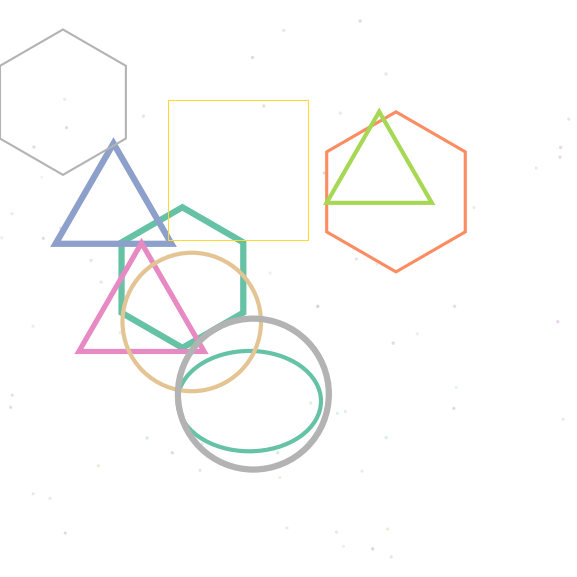[{"shape": "hexagon", "thickness": 3, "radius": 0.61, "center": [0.316, 0.519]}, {"shape": "oval", "thickness": 2, "radius": 0.62, "center": [0.432, 0.305]}, {"shape": "hexagon", "thickness": 1.5, "radius": 0.69, "center": [0.686, 0.667]}, {"shape": "triangle", "thickness": 3, "radius": 0.58, "center": [0.197, 0.635]}, {"shape": "triangle", "thickness": 2.5, "radius": 0.63, "center": [0.245, 0.453]}, {"shape": "triangle", "thickness": 2, "radius": 0.53, "center": [0.657, 0.7]}, {"shape": "square", "thickness": 0.5, "radius": 0.61, "center": [0.412, 0.705]}, {"shape": "circle", "thickness": 2, "radius": 0.6, "center": [0.332, 0.442]}, {"shape": "circle", "thickness": 3, "radius": 0.65, "center": [0.439, 0.317]}, {"shape": "hexagon", "thickness": 1, "radius": 0.63, "center": [0.109, 0.822]}]